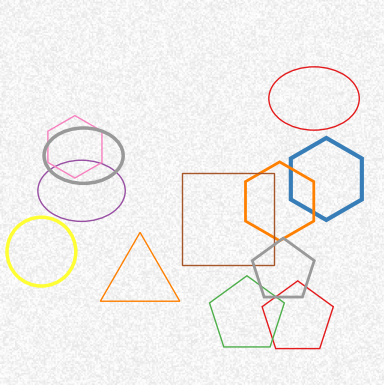[{"shape": "pentagon", "thickness": 1, "radius": 0.49, "center": [0.773, 0.173]}, {"shape": "oval", "thickness": 1, "radius": 0.59, "center": [0.816, 0.744]}, {"shape": "hexagon", "thickness": 3, "radius": 0.53, "center": [0.848, 0.535]}, {"shape": "pentagon", "thickness": 1, "radius": 0.51, "center": [0.641, 0.182]}, {"shape": "oval", "thickness": 1, "radius": 0.57, "center": [0.212, 0.504]}, {"shape": "triangle", "thickness": 1, "radius": 0.6, "center": [0.364, 0.277]}, {"shape": "hexagon", "thickness": 2, "radius": 0.51, "center": [0.726, 0.477]}, {"shape": "circle", "thickness": 2.5, "radius": 0.45, "center": [0.108, 0.346]}, {"shape": "square", "thickness": 1, "radius": 0.59, "center": [0.592, 0.431]}, {"shape": "hexagon", "thickness": 1, "radius": 0.41, "center": [0.195, 0.619]}, {"shape": "oval", "thickness": 2.5, "radius": 0.51, "center": [0.217, 0.596]}, {"shape": "pentagon", "thickness": 2, "radius": 0.42, "center": [0.736, 0.297]}]